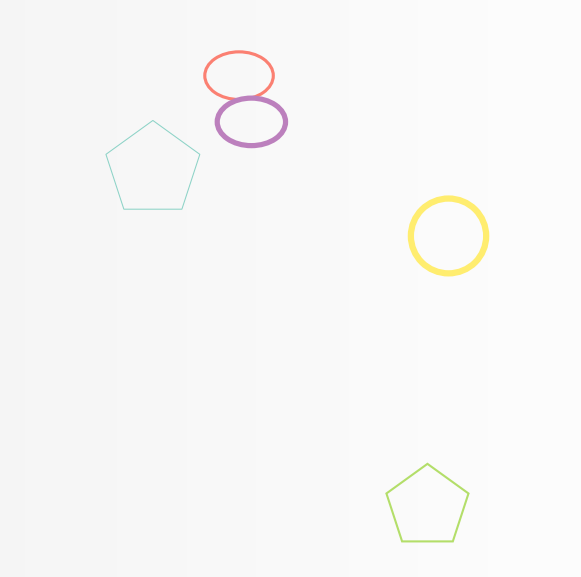[{"shape": "pentagon", "thickness": 0.5, "radius": 0.42, "center": [0.263, 0.706]}, {"shape": "oval", "thickness": 1.5, "radius": 0.29, "center": [0.411, 0.868]}, {"shape": "pentagon", "thickness": 1, "radius": 0.37, "center": [0.735, 0.122]}, {"shape": "oval", "thickness": 2.5, "radius": 0.29, "center": [0.433, 0.788]}, {"shape": "circle", "thickness": 3, "radius": 0.32, "center": [0.772, 0.591]}]